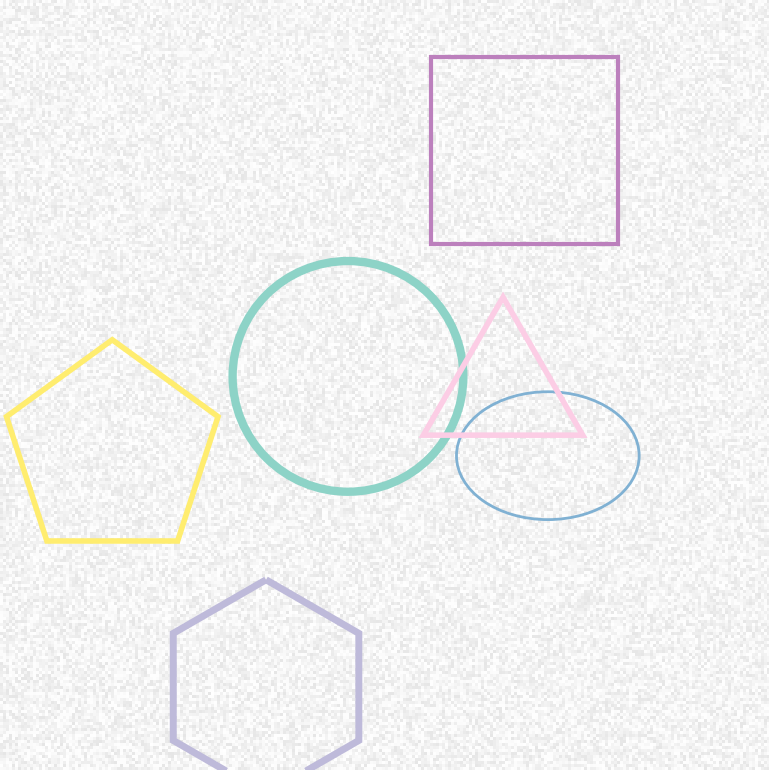[{"shape": "circle", "thickness": 3, "radius": 0.75, "center": [0.452, 0.511]}, {"shape": "hexagon", "thickness": 2.5, "radius": 0.7, "center": [0.346, 0.108]}, {"shape": "oval", "thickness": 1, "radius": 0.59, "center": [0.711, 0.408]}, {"shape": "triangle", "thickness": 2, "radius": 0.6, "center": [0.653, 0.495]}, {"shape": "square", "thickness": 1.5, "radius": 0.61, "center": [0.681, 0.805]}, {"shape": "pentagon", "thickness": 2, "radius": 0.72, "center": [0.146, 0.414]}]